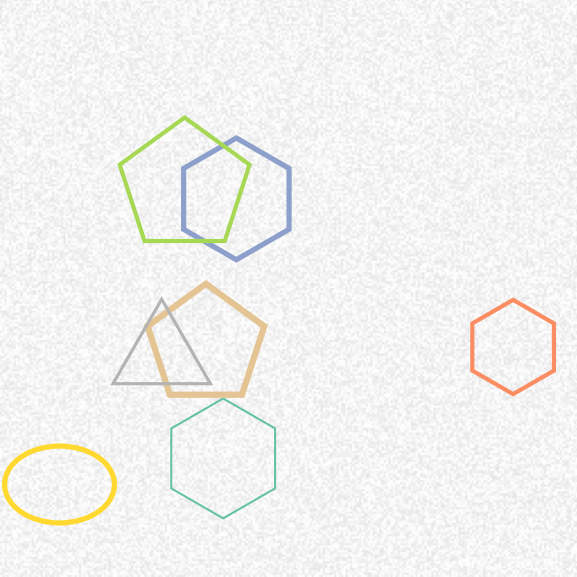[{"shape": "hexagon", "thickness": 1, "radius": 0.52, "center": [0.386, 0.205]}, {"shape": "hexagon", "thickness": 2, "radius": 0.41, "center": [0.889, 0.398]}, {"shape": "hexagon", "thickness": 2.5, "radius": 0.53, "center": [0.409, 0.655]}, {"shape": "pentagon", "thickness": 2, "radius": 0.59, "center": [0.32, 0.677]}, {"shape": "oval", "thickness": 2.5, "radius": 0.48, "center": [0.103, 0.16]}, {"shape": "pentagon", "thickness": 3, "radius": 0.53, "center": [0.357, 0.402]}, {"shape": "triangle", "thickness": 1.5, "radius": 0.49, "center": [0.28, 0.383]}]